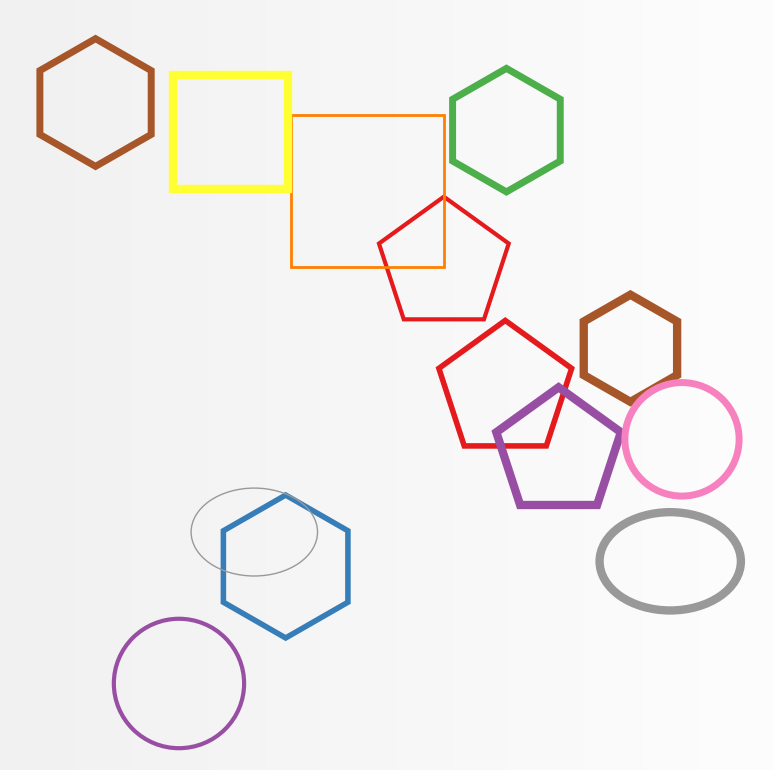[{"shape": "pentagon", "thickness": 1.5, "radius": 0.44, "center": [0.573, 0.657]}, {"shape": "pentagon", "thickness": 2, "radius": 0.45, "center": [0.652, 0.494]}, {"shape": "hexagon", "thickness": 2, "radius": 0.46, "center": [0.369, 0.264]}, {"shape": "hexagon", "thickness": 2.5, "radius": 0.4, "center": [0.653, 0.831]}, {"shape": "pentagon", "thickness": 3, "radius": 0.42, "center": [0.721, 0.413]}, {"shape": "circle", "thickness": 1.5, "radius": 0.42, "center": [0.231, 0.112]}, {"shape": "square", "thickness": 1, "radius": 0.49, "center": [0.474, 0.752]}, {"shape": "square", "thickness": 3, "radius": 0.37, "center": [0.297, 0.828]}, {"shape": "hexagon", "thickness": 3, "radius": 0.35, "center": [0.813, 0.548]}, {"shape": "hexagon", "thickness": 2.5, "radius": 0.41, "center": [0.123, 0.867]}, {"shape": "circle", "thickness": 2.5, "radius": 0.37, "center": [0.88, 0.429]}, {"shape": "oval", "thickness": 3, "radius": 0.46, "center": [0.865, 0.271]}, {"shape": "oval", "thickness": 0.5, "radius": 0.41, "center": [0.328, 0.309]}]